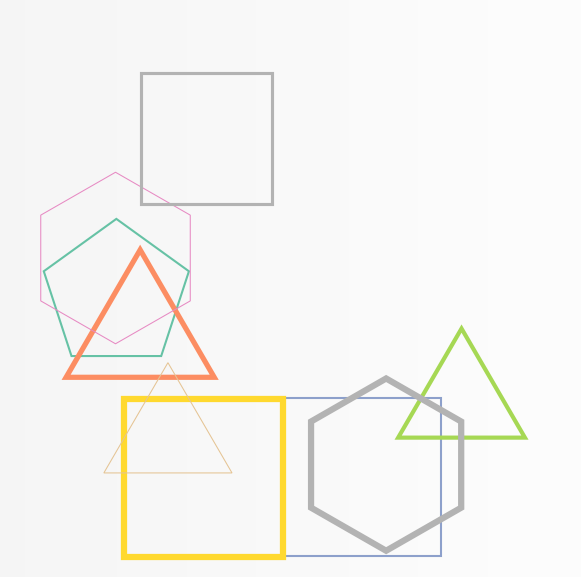[{"shape": "pentagon", "thickness": 1, "radius": 0.66, "center": [0.2, 0.489]}, {"shape": "triangle", "thickness": 2.5, "radius": 0.74, "center": [0.241, 0.419]}, {"shape": "square", "thickness": 1, "radius": 0.68, "center": [0.621, 0.174]}, {"shape": "hexagon", "thickness": 0.5, "radius": 0.74, "center": [0.199, 0.552]}, {"shape": "triangle", "thickness": 2, "radius": 0.63, "center": [0.794, 0.304]}, {"shape": "square", "thickness": 3, "radius": 0.68, "center": [0.35, 0.172]}, {"shape": "triangle", "thickness": 0.5, "radius": 0.64, "center": [0.289, 0.244]}, {"shape": "hexagon", "thickness": 3, "radius": 0.75, "center": [0.664, 0.195]}, {"shape": "square", "thickness": 1.5, "radius": 0.57, "center": [0.355, 0.759]}]